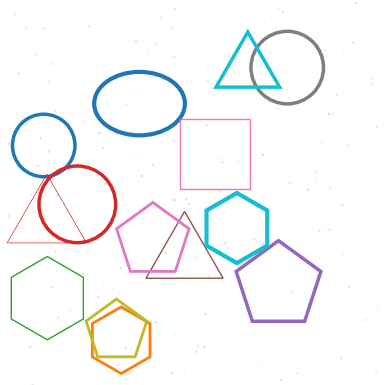[{"shape": "oval", "thickness": 3, "radius": 0.59, "center": [0.362, 0.731]}, {"shape": "circle", "thickness": 2.5, "radius": 0.41, "center": [0.114, 0.622]}, {"shape": "hexagon", "thickness": 2, "radius": 0.43, "center": [0.315, 0.116]}, {"shape": "hexagon", "thickness": 1, "radius": 0.54, "center": [0.123, 0.226]}, {"shape": "triangle", "thickness": 0.5, "radius": 0.59, "center": [0.122, 0.429]}, {"shape": "circle", "thickness": 2.5, "radius": 0.5, "center": [0.201, 0.469]}, {"shape": "pentagon", "thickness": 2.5, "radius": 0.58, "center": [0.723, 0.259]}, {"shape": "triangle", "thickness": 1, "radius": 0.58, "center": [0.479, 0.335]}, {"shape": "pentagon", "thickness": 2, "radius": 0.5, "center": [0.397, 0.375]}, {"shape": "square", "thickness": 1, "radius": 0.45, "center": [0.559, 0.601]}, {"shape": "circle", "thickness": 2.5, "radius": 0.47, "center": [0.746, 0.824]}, {"shape": "pentagon", "thickness": 2, "radius": 0.41, "center": [0.302, 0.14]}, {"shape": "triangle", "thickness": 2.5, "radius": 0.48, "center": [0.644, 0.821]}, {"shape": "hexagon", "thickness": 3, "radius": 0.46, "center": [0.615, 0.408]}]